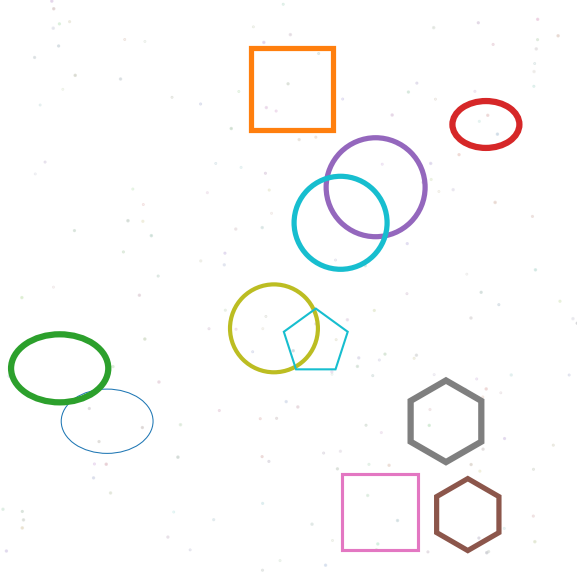[{"shape": "oval", "thickness": 0.5, "radius": 0.4, "center": [0.186, 0.27]}, {"shape": "square", "thickness": 2.5, "radius": 0.36, "center": [0.506, 0.845]}, {"shape": "oval", "thickness": 3, "radius": 0.42, "center": [0.103, 0.361]}, {"shape": "oval", "thickness": 3, "radius": 0.29, "center": [0.841, 0.784]}, {"shape": "circle", "thickness": 2.5, "radius": 0.43, "center": [0.65, 0.675]}, {"shape": "hexagon", "thickness": 2.5, "radius": 0.31, "center": [0.81, 0.108]}, {"shape": "square", "thickness": 1.5, "radius": 0.33, "center": [0.659, 0.112]}, {"shape": "hexagon", "thickness": 3, "radius": 0.35, "center": [0.772, 0.27]}, {"shape": "circle", "thickness": 2, "radius": 0.38, "center": [0.474, 0.431]}, {"shape": "pentagon", "thickness": 1, "radius": 0.29, "center": [0.547, 0.407]}, {"shape": "circle", "thickness": 2.5, "radius": 0.4, "center": [0.59, 0.613]}]